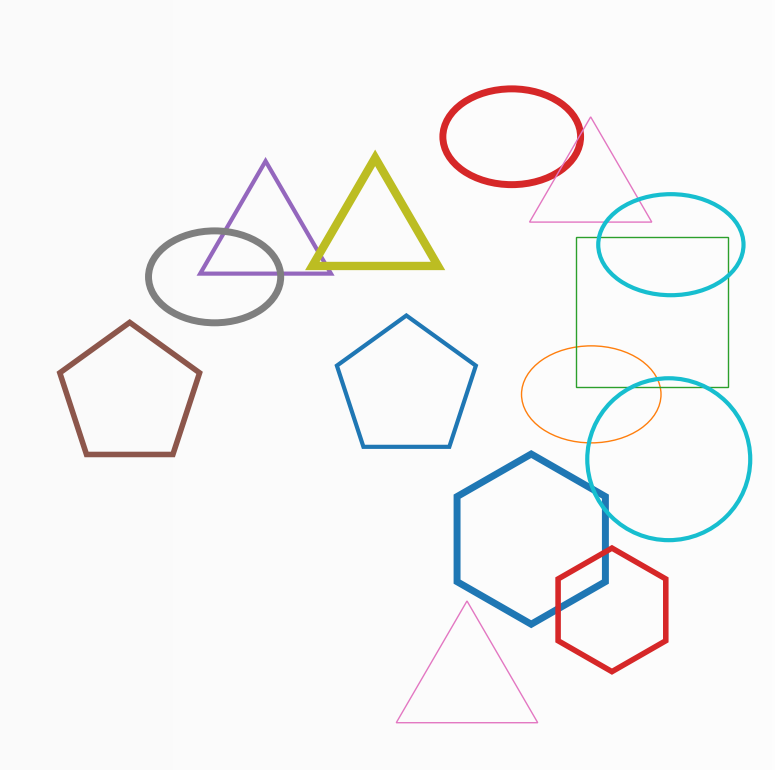[{"shape": "hexagon", "thickness": 2.5, "radius": 0.55, "center": [0.685, 0.3]}, {"shape": "pentagon", "thickness": 1.5, "radius": 0.47, "center": [0.524, 0.496]}, {"shape": "oval", "thickness": 0.5, "radius": 0.45, "center": [0.763, 0.488]}, {"shape": "square", "thickness": 0.5, "radius": 0.49, "center": [0.841, 0.595]}, {"shape": "hexagon", "thickness": 2, "radius": 0.4, "center": [0.79, 0.208]}, {"shape": "oval", "thickness": 2.5, "radius": 0.44, "center": [0.66, 0.822]}, {"shape": "triangle", "thickness": 1.5, "radius": 0.49, "center": [0.343, 0.693]}, {"shape": "pentagon", "thickness": 2, "radius": 0.47, "center": [0.167, 0.486]}, {"shape": "triangle", "thickness": 0.5, "radius": 0.46, "center": [0.762, 0.757]}, {"shape": "triangle", "thickness": 0.5, "radius": 0.53, "center": [0.603, 0.114]}, {"shape": "oval", "thickness": 2.5, "radius": 0.43, "center": [0.277, 0.64]}, {"shape": "triangle", "thickness": 3, "radius": 0.47, "center": [0.484, 0.701]}, {"shape": "circle", "thickness": 1.5, "radius": 0.53, "center": [0.863, 0.404]}, {"shape": "oval", "thickness": 1.5, "radius": 0.47, "center": [0.866, 0.682]}]